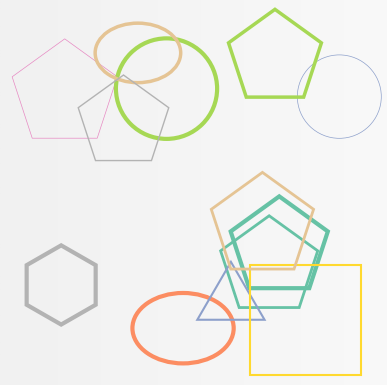[{"shape": "pentagon", "thickness": 3, "radius": 0.66, "center": [0.721, 0.358]}, {"shape": "pentagon", "thickness": 2, "radius": 0.66, "center": [0.695, 0.308]}, {"shape": "oval", "thickness": 3, "radius": 0.65, "center": [0.472, 0.148]}, {"shape": "triangle", "thickness": 1.5, "radius": 0.5, "center": [0.596, 0.22]}, {"shape": "circle", "thickness": 0.5, "radius": 0.54, "center": [0.876, 0.749]}, {"shape": "pentagon", "thickness": 0.5, "radius": 0.71, "center": [0.167, 0.756]}, {"shape": "pentagon", "thickness": 2.5, "radius": 0.63, "center": [0.71, 0.85]}, {"shape": "circle", "thickness": 3, "radius": 0.65, "center": [0.43, 0.77]}, {"shape": "square", "thickness": 1.5, "radius": 0.71, "center": [0.788, 0.168]}, {"shape": "pentagon", "thickness": 2, "radius": 0.69, "center": [0.677, 0.413]}, {"shape": "oval", "thickness": 2.5, "radius": 0.55, "center": [0.356, 0.863]}, {"shape": "pentagon", "thickness": 1, "radius": 0.61, "center": [0.319, 0.682]}, {"shape": "hexagon", "thickness": 3, "radius": 0.51, "center": [0.158, 0.26]}]